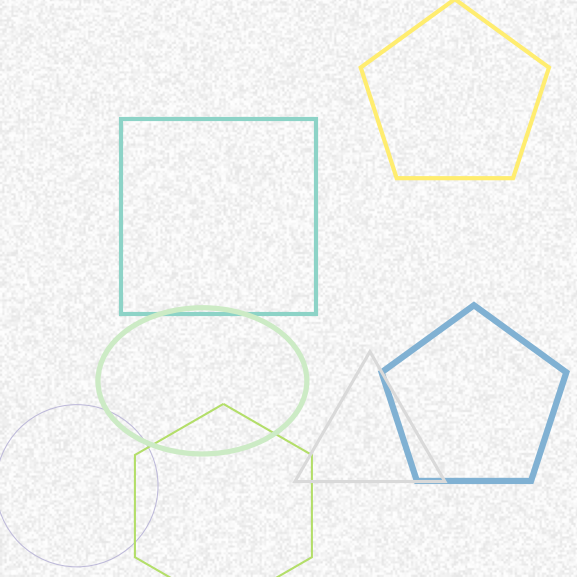[{"shape": "square", "thickness": 2, "radius": 0.85, "center": [0.378, 0.624]}, {"shape": "circle", "thickness": 0.5, "radius": 0.7, "center": [0.133, 0.158]}, {"shape": "pentagon", "thickness": 3, "radius": 0.84, "center": [0.821, 0.302]}, {"shape": "hexagon", "thickness": 1, "radius": 0.88, "center": [0.387, 0.123]}, {"shape": "triangle", "thickness": 1.5, "radius": 0.75, "center": [0.641, 0.24]}, {"shape": "oval", "thickness": 2.5, "radius": 0.9, "center": [0.35, 0.34]}, {"shape": "pentagon", "thickness": 2, "radius": 0.86, "center": [0.788, 0.829]}]